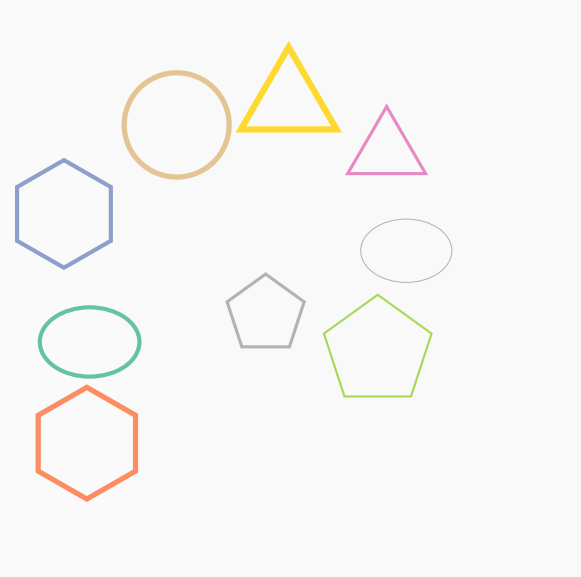[{"shape": "oval", "thickness": 2, "radius": 0.43, "center": [0.154, 0.407]}, {"shape": "hexagon", "thickness": 2.5, "radius": 0.48, "center": [0.149, 0.232]}, {"shape": "hexagon", "thickness": 2, "radius": 0.47, "center": [0.11, 0.629]}, {"shape": "triangle", "thickness": 1.5, "radius": 0.39, "center": [0.665, 0.737]}, {"shape": "pentagon", "thickness": 1, "radius": 0.49, "center": [0.65, 0.391]}, {"shape": "triangle", "thickness": 3, "radius": 0.48, "center": [0.497, 0.823]}, {"shape": "circle", "thickness": 2.5, "radius": 0.45, "center": [0.304, 0.783]}, {"shape": "oval", "thickness": 0.5, "radius": 0.39, "center": [0.699, 0.565]}, {"shape": "pentagon", "thickness": 1.5, "radius": 0.35, "center": [0.457, 0.455]}]